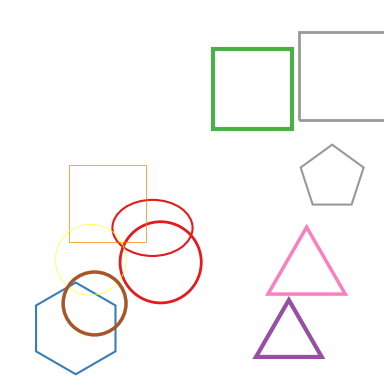[{"shape": "oval", "thickness": 1.5, "radius": 0.52, "center": [0.396, 0.408]}, {"shape": "circle", "thickness": 2, "radius": 0.53, "center": [0.417, 0.319]}, {"shape": "hexagon", "thickness": 1.5, "radius": 0.6, "center": [0.197, 0.147]}, {"shape": "square", "thickness": 3, "radius": 0.52, "center": [0.656, 0.769]}, {"shape": "triangle", "thickness": 3, "radius": 0.49, "center": [0.75, 0.122]}, {"shape": "square", "thickness": 0.5, "radius": 0.5, "center": [0.28, 0.47]}, {"shape": "circle", "thickness": 0.5, "radius": 0.46, "center": [0.236, 0.325]}, {"shape": "circle", "thickness": 2.5, "radius": 0.41, "center": [0.246, 0.212]}, {"shape": "triangle", "thickness": 2.5, "radius": 0.58, "center": [0.796, 0.294]}, {"shape": "square", "thickness": 2, "radius": 0.57, "center": [0.892, 0.803]}, {"shape": "pentagon", "thickness": 1.5, "radius": 0.43, "center": [0.863, 0.538]}]